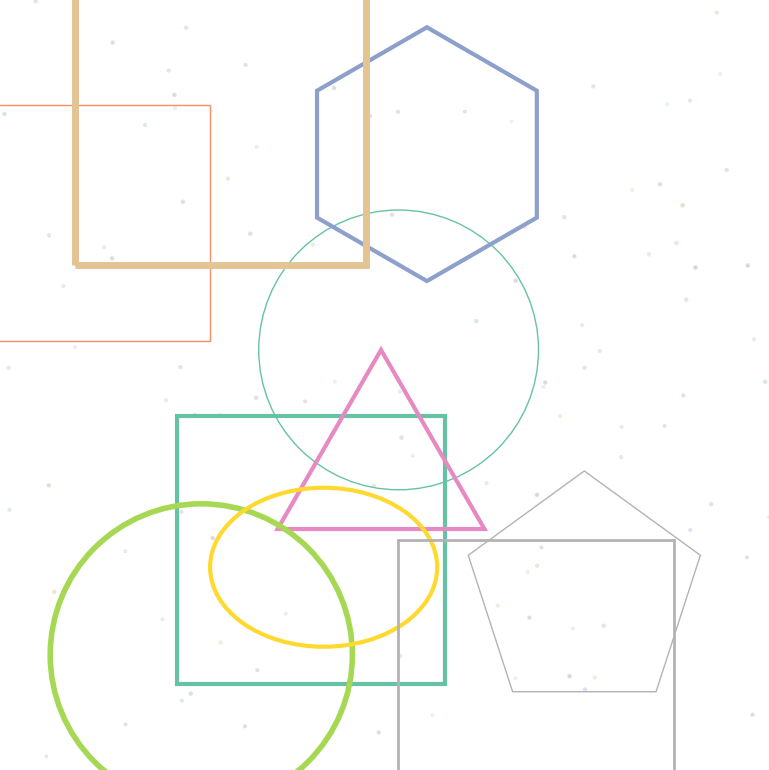[{"shape": "square", "thickness": 1.5, "radius": 0.87, "center": [0.404, 0.286]}, {"shape": "circle", "thickness": 0.5, "radius": 0.91, "center": [0.518, 0.546]}, {"shape": "square", "thickness": 0.5, "radius": 0.76, "center": [0.12, 0.71]}, {"shape": "hexagon", "thickness": 1.5, "radius": 0.82, "center": [0.554, 0.8]}, {"shape": "triangle", "thickness": 1.5, "radius": 0.78, "center": [0.495, 0.391]}, {"shape": "circle", "thickness": 2, "radius": 0.98, "center": [0.261, 0.149]}, {"shape": "oval", "thickness": 1.5, "radius": 0.74, "center": [0.42, 0.263]}, {"shape": "square", "thickness": 2.5, "radius": 0.94, "center": [0.287, 0.844]}, {"shape": "pentagon", "thickness": 0.5, "radius": 0.79, "center": [0.759, 0.23]}, {"shape": "square", "thickness": 1, "radius": 0.9, "center": [0.696, 0.12]}]